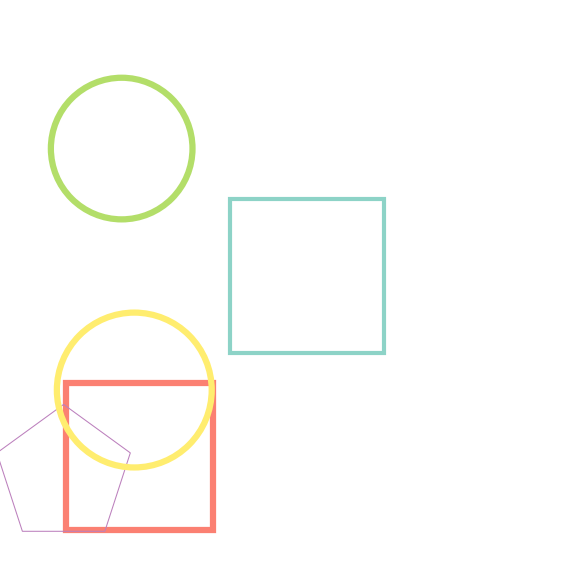[{"shape": "square", "thickness": 2, "radius": 0.66, "center": [0.531, 0.521]}, {"shape": "square", "thickness": 3, "radius": 0.64, "center": [0.242, 0.208]}, {"shape": "circle", "thickness": 3, "radius": 0.61, "center": [0.211, 0.742]}, {"shape": "pentagon", "thickness": 0.5, "radius": 0.61, "center": [0.11, 0.177]}, {"shape": "circle", "thickness": 3, "radius": 0.67, "center": [0.233, 0.324]}]